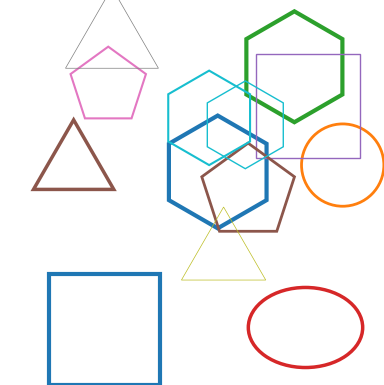[{"shape": "square", "thickness": 3, "radius": 0.72, "center": [0.272, 0.144]}, {"shape": "hexagon", "thickness": 3, "radius": 0.73, "center": [0.566, 0.553]}, {"shape": "circle", "thickness": 2, "radius": 0.53, "center": [0.89, 0.571]}, {"shape": "hexagon", "thickness": 3, "radius": 0.72, "center": [0.765, 0.827]}, {"shape": "oval", "thickness": 2.5, "radius": 0.74, "center": [0.793, 0.149]}, {"shape": "square", "thickness": 1, "radius": 0.68, "center": [0.799, 0.726]}, {"shape": "pentagon", "thickness": 2, "radius": 0.63, "center": [0.644, 0.502]}, {"shape": "triangle", "thickness": 2.5, "radius": 0.6, "center": [0.191, 0.568]}, {"shape": "pentagon", "thickness": 1.5, "radius": 0.51, "center": [0.281, 0.776]}, {"shape": "triangle", "thickness": 0.5, "radius": 0.7, "center": [0.291, 0.892]}, {"shape": "triangle", "thickness": 0.5, "radius": 0.63, "center": [0.581, 0.336]}, {"shape": "hexagon", "thickness": 1.5, "radius": 0.61, "center": [0.543, 0.694]}, {"shape": "hexagon", "thickness": 1, "radius": 0.57, "center": [0.637, 0.676]}]